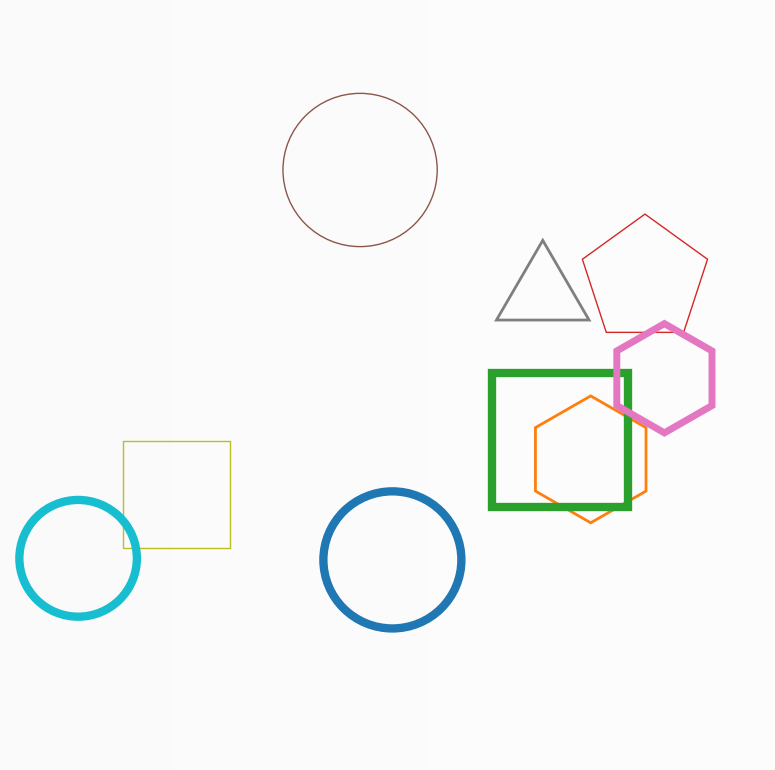[{"shape": "circle", "thickness": 3, "radius": 0.45, "center": [0.506, 0.273]}, {"shape": "hexagon", "thickness": 1, "radius": 0.41, "center": [0.762, 0.403]}, {"shape": "square", "thickness": 3, "radius": 0.44, "center": [0.723, 0.428]}, {"shape": "pentagon", "thickness": 0.5, "radius": 0.42, "center": [0.832, 0.637]}, {"shape": "circle", "thickness": 0.5, "radius": 0.5, "center": [0.465, 0.779]}, {"shape": "hexagon", "thickness": 2.5, "radius": 0.35, "center": [0.857, 0.509]}, {"shape": "triangle", "thickness": 1, "radius": 0.34, "center": [0.7, 0.619]}, {"shape": "square", "thickness": 0.5, "radius": 0.35, "center": [0.228, 0.358]}, {"shape": "circle", "thickness": 3, "radius": 0.38, "center": [0.101, 0.275]}]